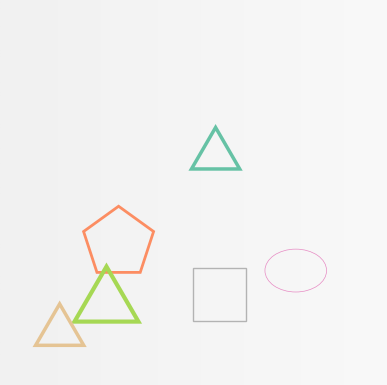[{"shape": "triangle", "thickness": 2.5, "radius": 0.36, "center": [0.556, 0.597]}, {"shape": "pentagon", "thickness": 2, "radius": 0.47, "center": [0.306, 0.369]}, {"shape": "oval", "thickness": 0.5, "radius": 0.4, "center": [0.763, 0.297]}, {"shape": "triangle", "thickness": 3, "radius": 0.48, "center": [0.275, 0.212]}, {"shape": "triangle", "thickness": 2.5, "radius": 0.36, "center": [0.154, 0.139]}, {"shape": "square", "thickness": 1, "radius": 0.34, "center": [0.567, 0.235]}]